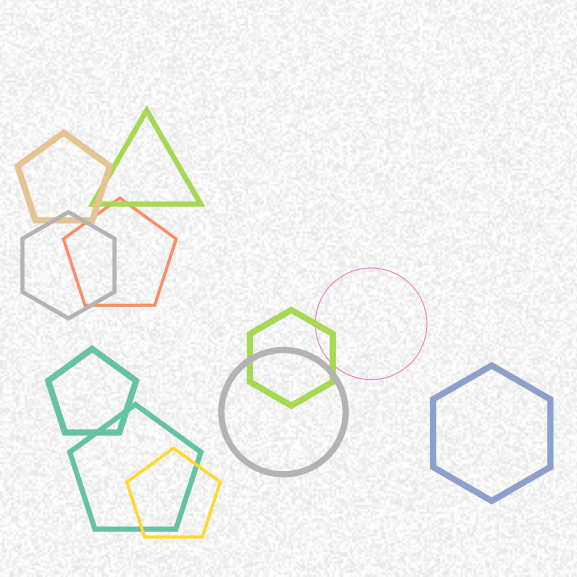[{"shape": "pentagon", "thickness": 3, "radius": 0.4, "center": [0.16, 0.315]}, {"shape": "pentagon", "thickness": 2.5, "radius": 0.6, "center": [0.234, 0.179]}, {"shape": "pentagon", "thickness": 1.5, "radius": 0.51, "center": [0.207, 0.554]}, {"shape": "hexagon", "thickness": 3, "radius": 0.59, "center": [0.851, 0.249]}, {"shape": "circle", "thickness": 0.5, "radius": 0.48, "center": [0.643, 0.438]}, {"shape": "hexagon", "thickness": 3, "radius": 0.41, "center": [0.505, 0.379]}, {"shape": "triangle", "thickness": 2.5, "radius": 0.54, "center": [0.254, 0.7]}, {"shape": "pentagon", "thickness": 1.5, "radius": 0.43, "center": [0.3, 0.138]}, {"shape": "pentagon", "thickness": 3, "radius": 0.42, "center": [0.11, 0.686]}, {"shape": "circle", "thickness": 3, "radius": 0.54, "center": [0.491, 0.285]}, {"shape": "hexagon", "thickness": 2, "radius": 0.46, "center": [0.119, 0.54]}]